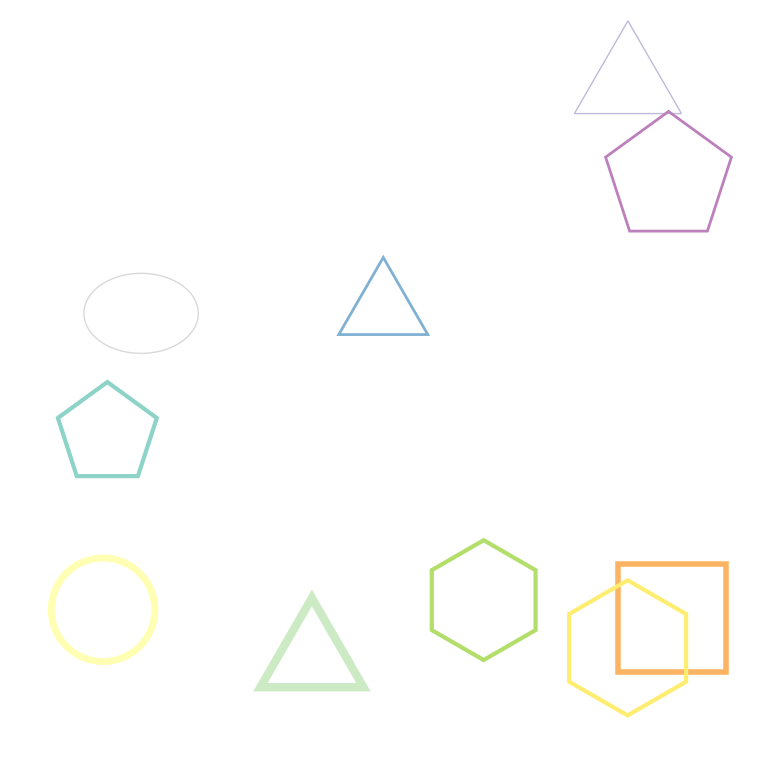[{"shape": "pentagon", "thickness": 1.5, "radius": 0.34, "center": [0.139, 0.436]}, {"shape": "circle", "thickness": 2.5, "radius": 0.34, "center": [0.134, 0.208]}, {"shape": "triangle", "thickness": 0.5, "radius": 0.4, "center": [0.815, 0.893]}, {"shape": "triangle", "thickness": 1, "radius": 0.33, "center": [0.498, 0.599]}, {"shape": "square", "thickness": 2, "radius": 0.35, "center": [0.873, 0.197]}, {"shape": "hexagon", "thickness": 1.5, "radius": 0.39, "center": [0.628, 0.221]}, {"shape": "oval", "thickness": 0.5, "radius": 0.37, "center": [0.183, 0.593]}, {"shape": "pentagon", "thickness": 1, "radius": 0.43, "center": [0.868, 0.769]}, {"shape": "triangle", "thickness": 3, "radius": 0.39, "center": [0.405, 0.146]}, {"shape": "hexagon", "thickness": 1.5, "radius": 0.44, "center": [0.815, 0.159]}]